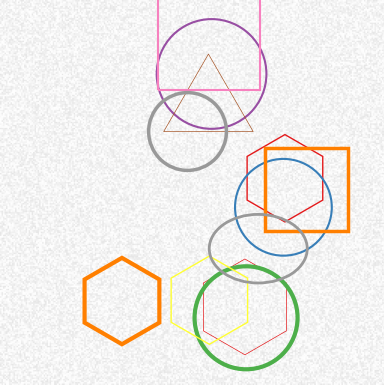[{"shape": "hexagon", "thickness": 0.5, "radius": 0.62, "center": [0.636, 0.203]}, {"shape": "hexagon", "thickness": 1, "radius": 0.57, "center": [0.74, 0.537]}, {"shape": "circle", "thickness": 1.5, "radius": 0.63, "center": [0.736, 0.462]}, {"shape": "circle", "thickness": 3, "radius": 0.67, "center": [0.639, 0.175]}, {"shape": "circle", "thickness": 1.5, "radius": 0.71, "center": [0.549, 0.808]}, {"shape": "square", "thickness": 2.5, "radius": 0.54, "center": [0.796, 0.508]}, {"shape": "hexagon", "thickness": 3, "radius": 0.56, "center": [0.317, 0.218]}, {"shape": "hexagon", "thickness": 1, "radius": 0.57, "center": [0.544, 0.22]}, {"shape": "triangle", "thickness": 0.5, "radius": 0.67, "center": [0.541, 0.725]}, {"shape": "square", "thickness": 1.5, "radius": 0.66, "center": [0.543, 0.897]}, {"shape": "oval", "thickness": 2, "radius": 0.64, "center": [0.671, 0.354]}, {"shape": "circle", "thickness": 2.5, "radius": 0.51, "center": [0.487, 0.658]}]